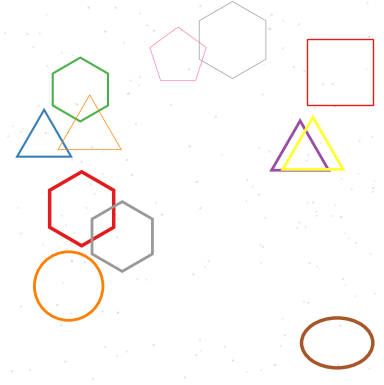[{"shape": "square", "thickness": 1, "radius": 0.43, "center": [0.884, 0.813]}, {"shape": "hexagon", "thickness": 2.5, "radius": 0.48, "center": [0.212, 0.458]}, {"shape": "triangle", "thickness": 1.5, "radius": 0.41, "center": [0.115, 0.634]}, {"shape": "hexagon", "thickness": 1.5, "radius": 0.41, "center": [0.209, 0.767]}, {"shape": "triangle", "thickness": 2, "radius": 0.43, "center": [0.78, 0.601]}, {"shape": "circle", "thickness": 2, "radius": 0.44, "center": [0.178, 0.257]}, {"shape": "triangle", "thickness": 0.5, "radius": 0.47, "center": [0.233, 0.659]}, {"shape": "triangle", "thickness": 2, "radius": 0.45, "center": [0.813, 0.605]}, {"shape": "oval", "thickness": 2.5, "radius": 0.46, "center": [0.876, 0.109]}, {"shape": "pentagon", "thickness": 0.5, "radius": 0.38, "center": [0.463, 0.853]}, {"shape": "hexagon", "thickness": 2, "radius": 0.45, "center": [0.317, 0.386]}, {"shape": "hexagon", "thickness": 0.5, "radius": 0.5, "center": [0.604, 0.896]}]